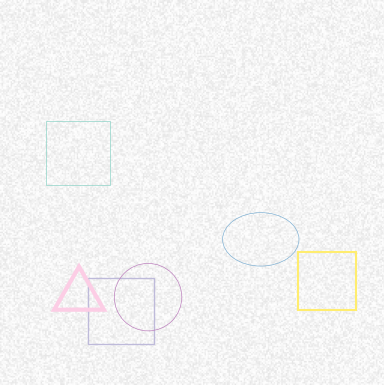[{"shape": "square", "thickness": 0.5, "radius": 0.41, "center": [0.202, 0.602]}, {"shape": "square", "thickness": 1, "radius": 0.43, "center": [0.315, 0.191]}, {"shape": "oval", "thickness": 0.5, "radius": 0.5, "center": [0.677, 0.378]}, {"shape": "triangle", "thickness": 3, "radius": 0.37, "center": [0.205, 0.233]}, {"shape": "circle", "thickness": 0.5, "radius": 0.44, "center": [0.385, 0.228]}, {"shape": "square", "thickness": 1.5, "radius": 0.38, "center": [0.85, 0.27]}]